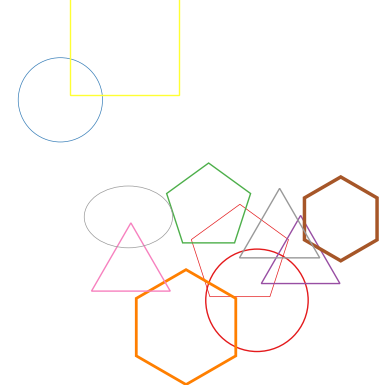[{"shape": "circle", "thickness": 1, "radius": 0.67, "center": [0.667, 0.22]}, {"shape": "pentagon", "thickness": 0.5, "radius": 0.66, "center": [0.623, 0.337]}, {"shape": "circle", "thickness": 0.5, "radius": 0.55, "center": [0.157, 0.741]}, {"shape": "pentagon", "thickness": 1, "radius": 0.57, "center": [0.542, 0.462]}, {"shape": "triangle", "thickness": 1, "radius": 0.59, "center": [0.781, 0.322]}, {"shape": "hexagon", "thickness": 2, "radius": 0.75, "center": [0.483, 0.15]}, {"shape": "square", "thickness": 1, "radius": 0.71, "center": [0.323, 0.895]}, {"shape": "hexagon", "thickness": 2.5, "radius": 0.54, "center": [0.885, 0.432]}, {"shape": "triangle", "thickness": 1, "radius": 0.59, "center": [0.34, 0.303]}, {"shape": "triangle", "thickness": 1, "radius": 0.6, "center": [0.726, 0.39]}, {"shape": "oval", "thickness": 0.5, "radius": 0.57, "center": [0.334, 0.437]}]